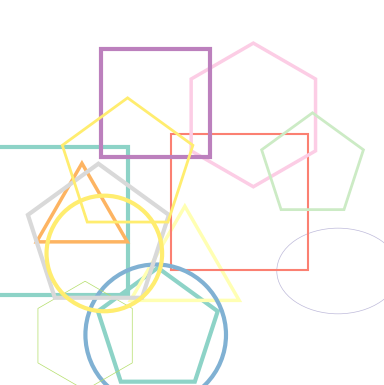[{"shape": "square", "thickness": 3, "radius": 0.96, "center": [0.141, 0.426]}, {"shape": "pentagon", "thickness": 3, "radius": 0.82, "center": [0.41, 0.141]}, {"shape": "triangle", "thickness": 2.5, "radius": 0.82, "center": [0.48, 0.301]}, {"shape": "oval", "thickness": 0.5, "radius": 0.79, "center": [0.878, 0.296]}, {"shape": "square", "thickness": 1.5, "radius": 0.88, "center": [0.622, 0.476]}, {"shape": "circle", "thickness": 3, "radius": 0.91, "center": [0.404, 0.13]}, {"shape": "triangle", "thickness": 2.5, "radius": 0.68, "center": [0.213, 0.44]}, {"shape": "hexagon", "thickness": 0.5, "radius": 0.71, "center": [0.221, 0.128]}, {"shape": "hexagon", "thickness": 2.5, "radius": 0.93, "center": [0.658, 0.701]}, {"shape": "pentagon", "thickness": 3, "radius": 0.96, "center": [0.256, 0.382]}, {"shape": "square", "thickness": 3, "radius": 0.7, "center": [0.404, 0.734]}, {"shape": "pentagon", "thickness": 2, "radius": 0.69, "center": [0.812, 0.568]}, {"shape": "pentagon", "thickness": 2, "radius": 0.89, "center": [0.331, 0.568]}, {"shape": "circle", "thickness": 3, "radius": 0.75, "center": [0.271, 0.342]}]